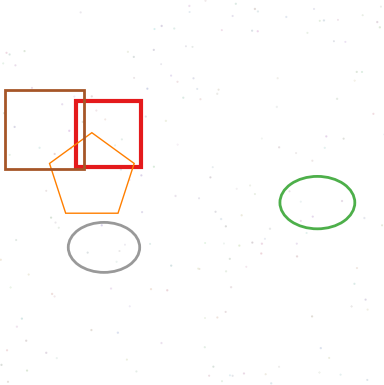[{"shape": "square", "thickness": 3, "radius": 0.42, "center": [0.282, 0.652]}, {"shape": "oval", "thickness": 2, "radius": 0.49, "center": [0.824, 0.474]}, {"shape": "pentagon", "thickness": 1, "radius": 0.58, "center": [0.239, 0.54]}, {"shape": "square", "thickness": 2, "radius": 0.51, "center": [0.115, 0.665]}, {"shape": "oval", "thickness": 2, "radius": 0.46, "center": [0.27, 0.357]}]